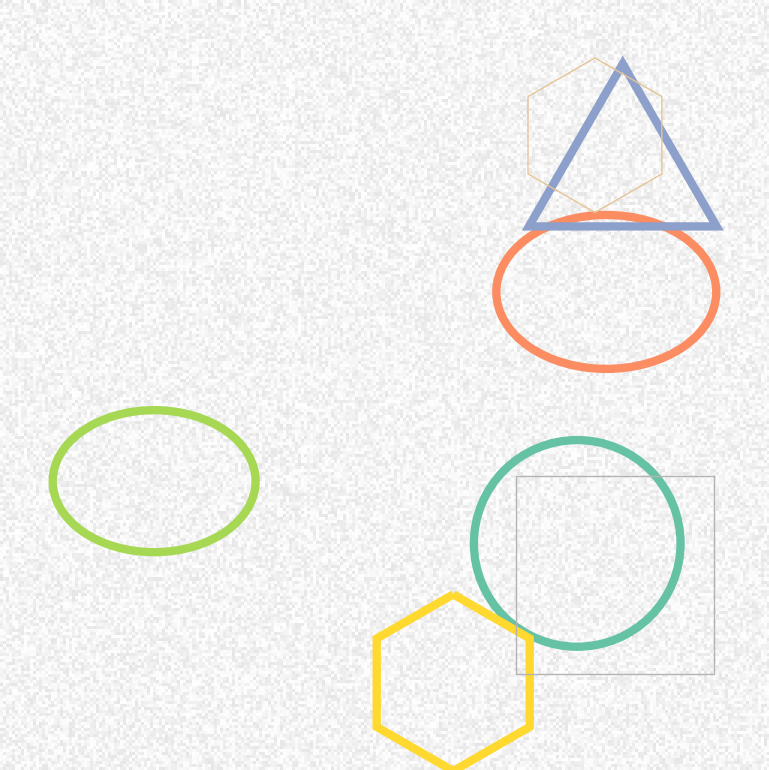[{"shape": "circle", "thickness": 3, "radius": 0.67, "center": [0.75, 0.294]}, {"shape": "oval", "thickness": 3, "radius": 0.71, "center": [0.787, 0.621]}, {"shape": "triangle", "thickness": 3, "radius": 0.7, "center": [0.809, 0.776]}, {"shape": "oval", "thickness": 3, "radius": 0.66, "center": [0.2, 0.375]}, {"shape": "hexagon", "thickness": 3, "radius": 0.57, "center": [0.589, 0.113]}, {"shape": "hexagon", "thickness": 0.5, "radius": 0.5, "center": [0.773, 0.824]}, {"shape": "square", "thickness": 0.5, "radius": 0.64, "center": [0.799, 0.254]}]